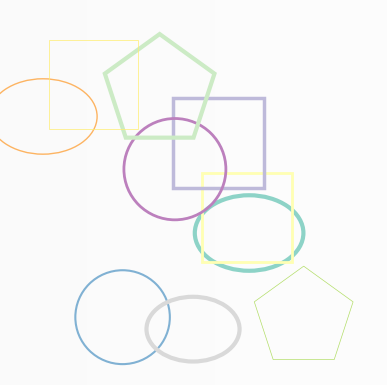[{"shape": "oval", "thickness": 3, "radius": 0.7, "center": [0.643, 0.395]}, {"shape": "square", "thickness": 2, "radius": 0.58, "center": [0.637, 0.434]}, {"shape": "square", "thickness": 2.5, "radius": 0.58, "center": [0.563, 0.628]}, {"shape": "circle", "thickness": 1.5, "radius": 0.61, "center": [0.316, 0.176]}, {"shape": "oval", "thickness": 1, "radius": 0.7, "center": [0.111, 0.697]}, {"shape": "pentagon", "thickness": 0.5, "radius": 0.67, "center": [0.784, 0.175]}, {"shape": "oval", "thickness": 3, "radius": 0.6, "center": [0.498, 0.145]}, {"shape": "circle", "thickness": 2, "radius": 0.66, "center": [0.451, 0.561]}, {"shape": "pentagon", "thickness": 3, "radius": 0.74, "center": [0.412, 0.763]}, {"shape": "square", "thickness": 0.5, "radius": 0.58, "center": [0.241, 0.78]}]